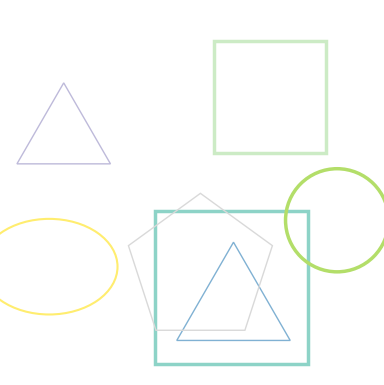[{"shape": "square", "thickness": 2.5, "radius": 0.99, "center": [0.6, 0.254]}, {"shape": "triangle", "thickness": 1, "radius": 0.7, "center": [0.165, 0.645]}, {"shape": "triangle", "thickness": 1, "radius": 0.85, "center": [0.606, 0.201]}, {"shape": "circle", "thickness": 2.5, "radius": 0.67, "center": [0.876, 0.428]}, {"shape": "pentagon", "thickness": 1, "radius": 0.98, "center": [0.521, 0.301]}, {"shape": "square", "thickness": 2.5, "radius": 0.73, "center": [0.702, 0.748]}, {"shape": "oval", "thickness": 1.5, "radius": 0.89, "center": [0.128, 0.307]}]